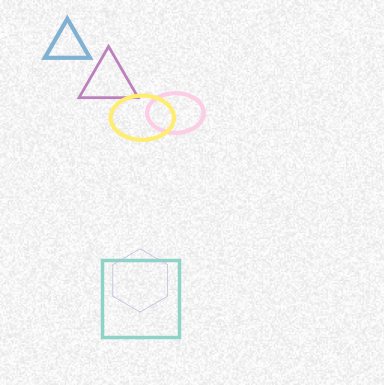[{"shape": "square", "thickness": 2.5, "radius": 0.5, "center": [0.364, 0.225]}, {"shape": "hexagon", "thickness": 0.5, "radius": 0.41, "center": [0.364, 0.272]}, {"shape": "triangle", "thickness": 3, "radius": 0.34, "center": [0.175, 0.884]}, {"shape": "oval", "thickness": 3, "radius": 0.37, "center": [0.456, 0.707]}, {"shape": "triangle", "thickness": 2, "radius": 0.44, "center": [0.282, 0.791]}, {"shape": "oval", "thickness": 3, "radius": 0.41, "center": [0.37, 0.694]}]